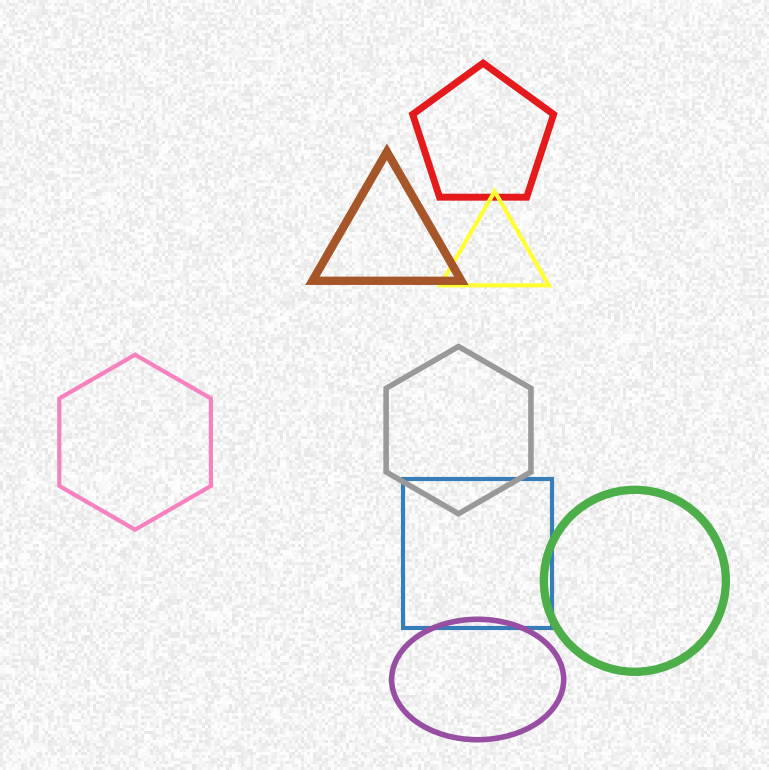[{"shape": "pentagon", "thickness": 2.5, "radius": 0.48, "center": [0.627, 0.822]}, {"shape": "square", "thickness": 1.5, "radius": 0.48, "center": [0.62, 0.281]}, {"shape": "circle", "thickness": 3, "radius": 0.59, "center": [0.824, 0.246]}, {"shape": "oval", "thickness": 2, "radius": 0.56, "center": [0.62, 0.118]}, {"shape": "triangle", "thickness": 1.5, "radius": 0.41, "center": [0.642, 0.67]}, {"shape": "triangle", "thickness": 3, "radius": 0.56, "center": [0.502, 0.691]}, {"shape": "hexagon", "thickness": 1.5, "radius": 0.57, "center": [0.175, 0.426]}, {"shape": "hexagon", "thickness": 2, "radius": 0.54, "center": [0.596, 0.441]}]